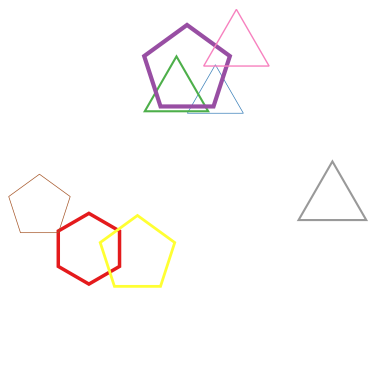[{"shape": "hexagon", "thickness": 2.5, "radius": 0.46, "center": [0.231, 0.354]}, {"shape": "triangle", "thickness": 0.5, "radius": 0.42, "center": [0.559, 0.748]}, {"shape": "triangle", "thickness": 1.5, "radius": 0.48, "center": [0.458, 0.758]}, {"shape": "pentagon", "thickness": 3, "radius": 0.59, "center": [0.486, 0.818]}, {"shape": "pentagon", "thickness": 2, "radius": 0.51, "center": [0.357, 0.339]}, {"shape": "pentagon", "thickness": 0.5, "radius": 0.42, "center": [0.102, 0.464]}, {"shape": "triangle", "thickness": 1, "radius": 0.49, "center": [0.614, 0.878]}, {"shape": "triangle", "thickness": 1.5, "radius": 0.51, "center": [0.863, 0.479]}]